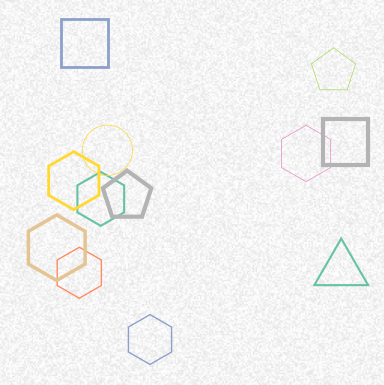[{"shape": "hexagon", "thickness": 1.5, "radius": 0.35, "center": [0.262, 0.484]}, {"shape": "triangle", "thickness": 1.5, "radius": 0.4, "center": [0.886, 0.3]}, {"shape": "hexagon", "thickness": 1, "radius": 0.33, "center": [0.206, 0.292]}, {"shape": "hexagon", "thickness": 1, "radius": 0.32, "center": [0.39, 0.118]}, {"shape": "square", "thickness": 2, "radius": 0.31, "center": [0.219, 0.888]}, {"shape": "hexagon", "thickness": 0.5, "radius": 0.37, "center": [0.795, 0.601]}, {"shape": "pentagon", "thickness": 0.5, "radius": 0.3, "center": [0.866, 0.816]}, {"shape": "circle", "thickness": 0.5, "radius": 0.33, "center": [0.279, 0.61]}, {"shape": "hexagon", "thickness": 2, "radius": 0.38, "center": [0.192, 0.531]}, {"shape": "hexagon", "thickness": 2.5, "radius": 0.43, "center": [0.147, 0.357]}, {"shape": "square", "thickness": 3, "radius": 0.29, "center": [0.898, 0.631]}, {"shape": "pentagon", "thickness": 3, "radius": 0.33, "center": [0.33, 0.491]}]